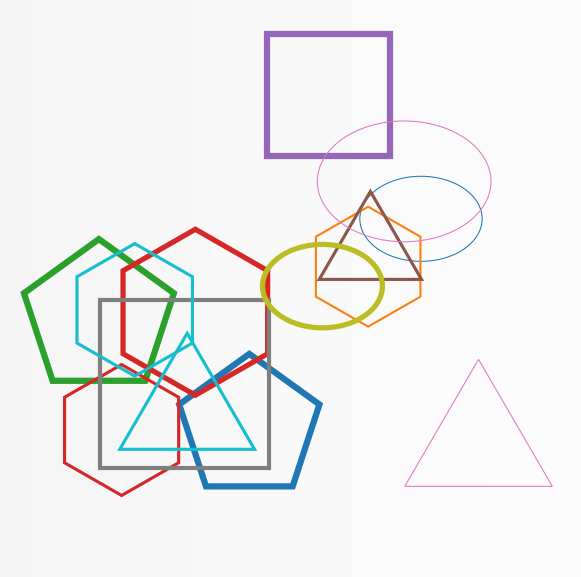[{"shape": "oval", "thickness": 0.5, "radius": 0.53, "center": [0.724, 0.62]}, {"shape": "pentagon", "thickness": 3, "radius": 0.63, "center": [0.429, 0.26]}, {"shape": "hexagon", "thickness": 1, "radius": 0.52, "center": [0.633, 0.537]}, {"shape": "pentagon", "thickness": 3, "radius": 0.68, "center": [0.17, 0.449]}, {"shape": "hexagon", "thickness": 2.5, "radius": 0.72, "center": [0.336, 0.458]}, {"shape": "hexagon", "thickness": 1.5, "radius": 0.57, "center": [0.209, 0.255]}, {"shape": "square", "thickness": 3, "radius": 0.53, "center": [0.565, 0.835]}, {"shape": "triangle", "thickness": 1.5, "radius": 0.51, "center": [0.637, 0.566]}, {"shape": "triangle", "thickness": 0.5, "radius": 0.73, "center": [0.823, 0.23]}, {"shape": "oval", "thickness": 0.5, "radius": 0.75, "center": [0.695, 0.685]}, {"shape": "square", "thickness": 2, "radius": 0.73, "center": [0.317, 0.334]}, {"shape": "oval", "thickness": 2.5, "radius": 0.52, "center": [0.555, 0.504]}, {"shape": "hexagon", "thickness": 1.5, "radius": 0.57, "center": [0.232, 0.463]}, {"shape": "triangle", "thickness": 1.5, "radius": 0.67, "center": [0.322, 0.288]}]